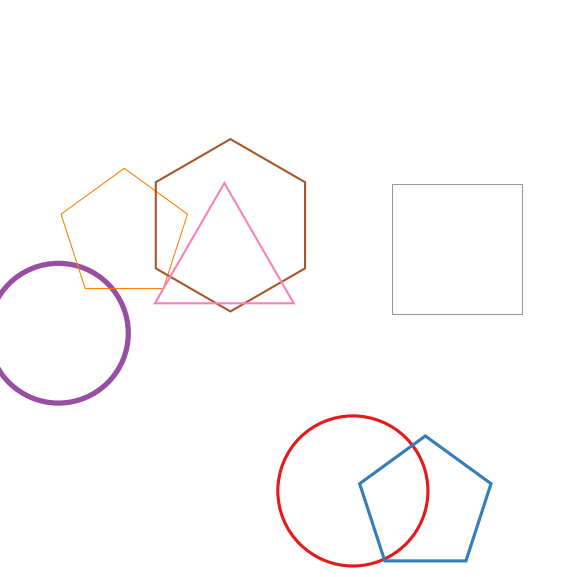[{"shape": "circle", "thickness": 1.5, "radius": 0.65, "center": [0.611, 0.149]}, {"shape": "pentagon", "thickness": 1.5, "radius": 0.6, "center": [0.737, 0.125]}, {"shape": "circle", "thickness": 2.5, "radius": 0.61, "center": [0.101, 0.422]}, {"shape": "pentagon", "thickness": 0.5, "radius": 0.58, "center": [0.215, 0.593]}, {"shape": "hexagon", "thickness": 1, "radius": 0.75, "center": [0.399, 0.609]}, {"shape": "triangle", "thickness": 1, "radius": 0.69, "center": [0.388, 0.543]}, {"shape": "square", "thickness": 0.5, "radius": 0.56, "center": [0.792, 0.568]}]